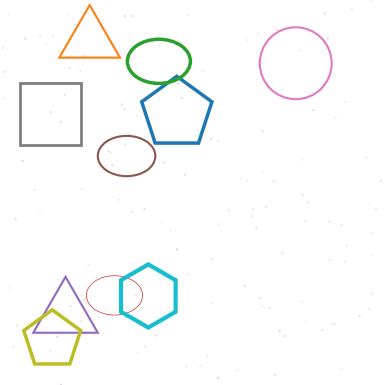[{"shape": "pentagon", "thickness": 2.5, "radius": 0.48, "center": [0.459, 0.706]}, {"shape": "triangle", "thickness": 1.5, "radius": 0.45, "center": [0.233, 0.896]}, {"shape": "oval", "thickness": 2.5, "radius": 0.41, "center": [0.413, 0.841]}, {"shape": "oval", "thickness": 0.5, "radius": 0.36, "center": [0.297, 0.233]}, {"shape": "triangle", "thickness": 1.5, "radius": 0.48, "center": [0.17, 0.184]}, {"shape": "oval", "thickness": 1.5, "radius": 0.37, "center": [0.329, 0.595]}, {"shape": "circle", "thickness": 1.5, "radius": 0.47, "center": [0.768, 0.836]}, {"shape": "square", "thickness": 2, "radius": 0.4, "center": [0.132, 0.704]}, {"shape": "pentagon", "thickness": 2.5, "radius": 0.39, "center": [0.136, 0.117]}, {"shape": "hexagon", "thickness": 3, "radius": 0.41, "center": [0.385, 0.231]}]